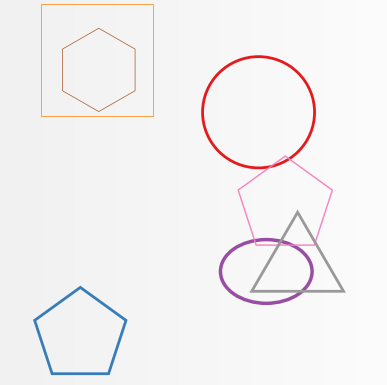[{"shape": "circle", "thickness": 2, "radius": 0.72, "center": [0.667, 0.708]}, {"shape": "pentagon", "thickness": 2, "radius": 0.62, "center": [0.207, 0.13]}, {"shape": "oval", "thickness": 2.5, "radius": 0.59, "center": [0.687, 0.295]}, {"shape": "square", "thickness": 0.5, "radius": 0.72, "center": [0.251, 0.844]}, {"shape": "hexagon", "thickness": 0.5, "radius": 0.54, "center": [0.255, 0.818]}, {"shape": "pentagon", "thickness": 1, "radius": 0.64, "center": [0.736, 0.467]}, {"shape": "triangle", "thickness": 2, "radius": 0.68, "center": [0.768, 0.312]}]